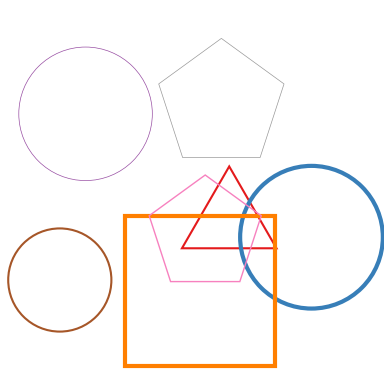[{"shape": "triangle", "thickness": 1.5, "radius": 0.71, "center": [0.595, 0.426]}, {"shape": "circle", "thickness": 3, "radius": 0.93, "center": [0.809, 0.384]}, {"shape": "circle", "thickness": 0.5, "radius": 0.87, "center": [0.222, 0.704]}, {"shape": "square", "thickness": 3, "radius": 0.97, "center": [0.519, 0.244]}, {"shape": "circle", "thickness": 1.5, "radius": 0.67, "center": [0.155, 0.273]}, {"shape": "pentagon", "thickness": 1, "radius": 0.77, "center": [0.533, 0.392]}, {"shape": "pentagon", "thickness": 0.5, "radius": 0.86, "center": [0.575, 0.729]}]